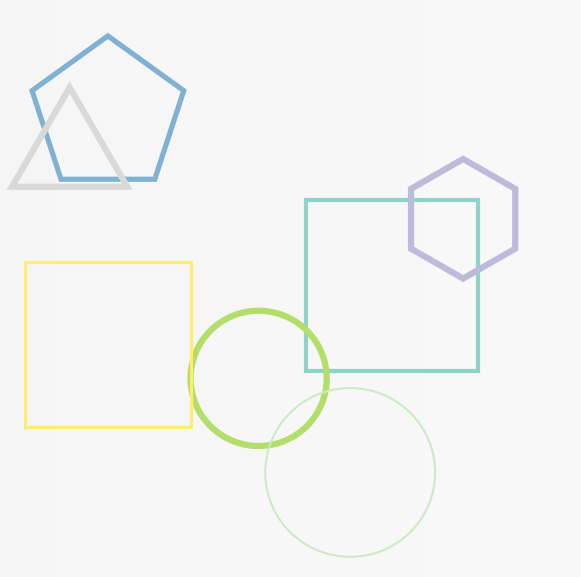[{"shape": "square", "thickness": 2, "radius": 0.74, "center": [0.674, 0.505]}, {"shape": "hexagon", "thickness": 3, "radius": 0.52, "center": [0.797, 0.62]}, {"shape": "pentagon", "thickness": 2.5, "radius": 0.69, "center": [0.186, 0.8]}, {"shape": "circle", "thickness": 3, "radius": 0.59, "center": [0.445, 0.344]}, {"shape": "triangle", "thickness": 3, "radius": 0.57, "center": [0.12, 0.733]}, {"shape": "circle", "thickness": 1, "radius": 0.73, "center": [0.603, 0.181]}, {"shape": "square", "thickness": 1.5, "radius": 0.71, "center": [0.185, 0.402]}]